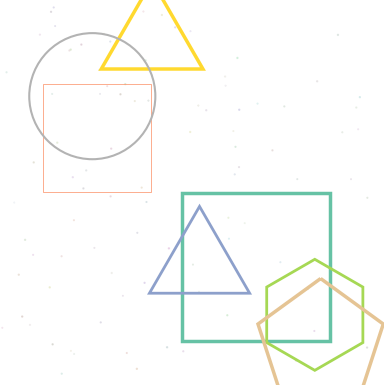[{"shape": "square", "thickness": 2.5, "radius": 0.96, "center": [0.666, 0.307]}, {"shape": "square", "thickness": 0.5, "radius": 0.7, "center": [0.251, 0.641]}, {"shape": "triangle", "thickness": 2, "radius": 0.75, "center": [0.518, 0.314]}, {"shape": "hexagon", "thickness": 2, "radius": 0.72, "center": [0.818, 0.182]}, {"shape": "triangle", "thickness": 2.5, "radius": 0.76, "center": [0.395, 0.897]}, {"shape": "pentagon", "thickness": 2.5, "radius": 0.86, "center": [0.833, 0.105]}, {"shape": "circle", "thickness": 1.5, "radius": 0.82, "center": [0.24, 0.75]}]